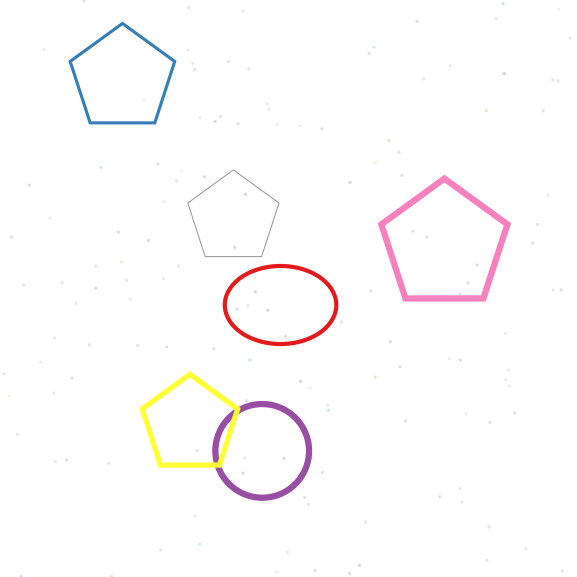[{"shape": "oval", "thickness": 2, "radius": 0.48, "center": [0.486, 0.471]}, {"shape": "pentagon", "thickness": 1.5, "radius": 0.48, "center": [0.212, 0.863]}, {"shape": "circle", "thickness": 3, "radius": 0.41, "center": [0.454, 0.218]}, {"shape": "pentagon", "thickness": 2.5, "radius": 0.43, "center": [0.329, 0.264]}, {"shape": "pentagon", "thickness": 3, "radius": 0.57, "center": [0.77, 0.575]}, {"shape": "pentagon", "thickness": 0.5, "radius": 0.41, "center": [0.404, 0.622]}]